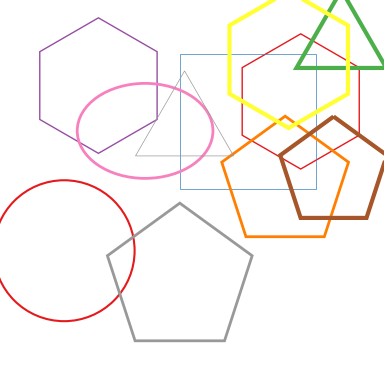[{"shape": "hexagon", "thickness": 1, "radius": 0.88, "center": [0.781, 0.737]}, {"shape": "circle", "thickness": 1.5, "radius": 0.92, "center": [0.167, 0.349]}, {"shape": "square", "thickness": 0.5, "radius": 0.88, "center": [0.645, 0.684]}, {"shape": "triangle", "thickness": 3, "radius": 0.67, "center": [0.887, 0.891]}, {"shape": "hexagon", "thickness": 1, "radius": 0.88, "center": [0.256, 0.778]}, {"shape": "pentagon", "thickness": 2, "radius": 0.87, "center": [0.741, 0.525]}, {"shape": "hexagon", "thickness": 3, "radius": 0.89, "center": [0.75, 0.845]}, {"shape": "pentagon", "thickness": 3, "radius": 0.73, "center": [0.866, 0.552]}, {"shape": "oval", "thickness": 2, "radius": 0.88, "center": [0.377, 0.66]}, {"shape": "triangle", "thickness": 0.5, "radius": 0.74, "center": [0.479, 0.669]}, {"shape": "pentagon", "thickness": 2, "radius": 0.99, "center": [0.467, 0.275]}]